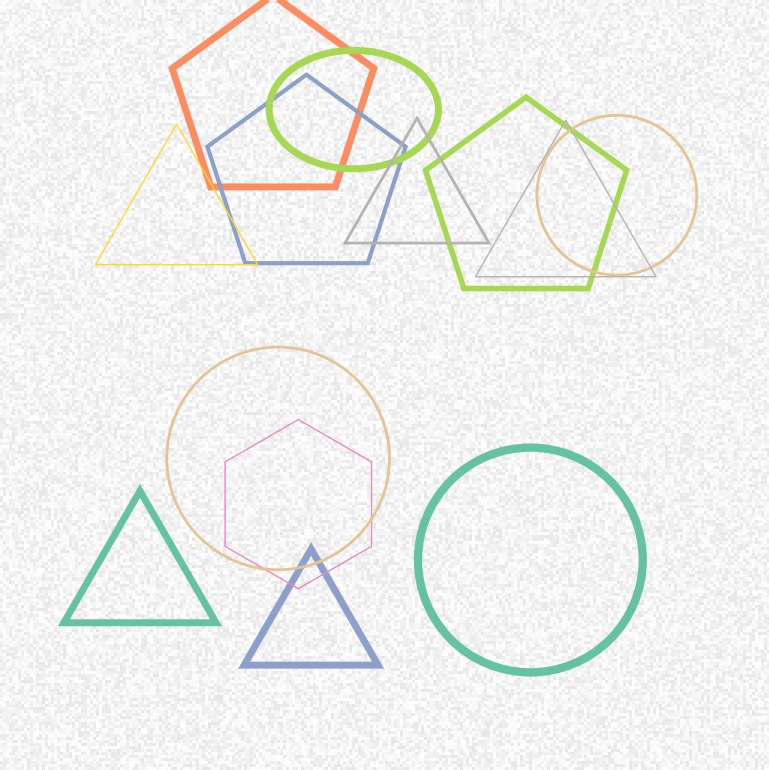[{"shape": "triangle", "thickness": 2.5, "radius": 0.57, "center": [0.182, 0.248]}, {"shape": "circle", "thickness": 3, "radius": 0.73, "center": [0.689, 0.273]}, {"shape": "pentagon", "thickness": 2.5, "radius": 0.69, "center": [0.355, 0.869]}, {"shape": "triangle", "thickness": 2.5, "radius": 0.5, "center": [0.404, 0.186]}, {"shape": "pentagon", "thickness": 1.5, "radius": 0.68, "center": [0.398, 0.768]}, {"shape": "hexagon", "thickness": 0.5, "radius": 0.55, "center": [0.387, 0.345]}, {"shape": "pentagon", "thickness": 2, "radius": 0.69, "center": [0.683, 0.736]}, {"shape": "oval", "thickness": 2.5, "radius": 0.55, "center": [0.459, 0.858]}, {"shape": "triangle", "thickness": 0.5, "radius": 0.61, "center": [0.229, 0.717]}, {"shape": "circle", "thickness": 1, "radius": 0.52, "center": [0.801, 0.746]}, {"shape": "circle", "thickness": 1, "radius": 0.72, "center": [0.361, 0.405]}, {"shape": "triangle", "thickness": 1, "radius": 0.54, "center": [0.542, 0.738]}, {"shape": "triangle", "thickness": 0.5, "radius": 0.68, "center": [0.735, 0.708]}]